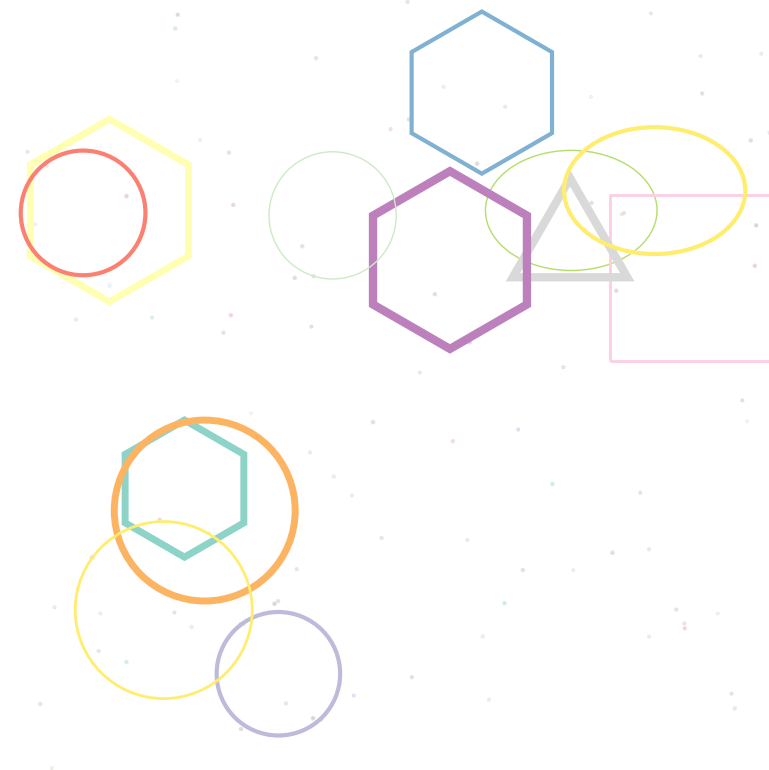[{"shape": "hexagon", "thickness": 2.5, "radius": 0.45, "center": [0.24, 0.365]}, {"shape": "hexagon", "thickness": 2.5, "radius": 0.59, "center": [0.142, 0.727]}, {"shape": "circle", "thickness": 1.5, "radius": 0.4, "center": [0.362, 0.125]}, {"shape": "circle", "thickness": 1.5, "radius": 0.4, "center": [0.108, 0.723]}, {"shape": "hexagon", "thickness": 1.5, "radius": 0.53, "center": [0.626, 0.88]}, {"shape": "circle", "thickness": 2.5, "radius": 0.59, "center": [0.266, 0.337]}, {"shape": "oval", "thickness": 0.5, "radius": 0.56, "center": [0.742, 0.727]}, {"shape": "square", "thickness": 1, "radius": 0.54, "center": [0.9, 0.639]}, {"shape": "triangle", "thickness": 3, "radius": 0.43, "center": [0.74, 0.683]}, {"shape": "hexagon", "thickness": 3, "radius": 0.58, "center": [0.584, 0.662]}, {"shape": "circle", "thickness": 0.5, "radius": 0.41, "center": [0.432, 0.72]}, {"shape": "circle", "thickness": 1, "radius": 0.57, "center": [0.213, 0.208]}, {"shape": "oval", "thickness": 1.5, "radius": 0.59, "center": [0.85, 0.752]}]